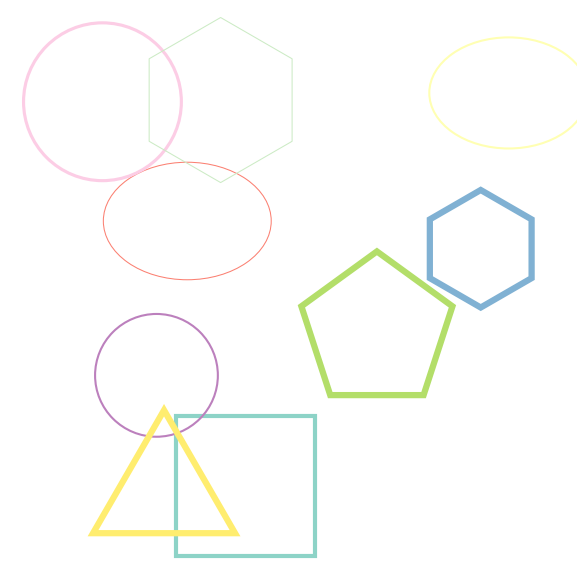[{"shape": "square", "thickness": 2, "radius": 0.6, "center": [0.425, 0.157]}, {"shape": "oval", "thickness": 1, "radius": 0.69, "center": [0.881, 0.838]}, {"shape": "oval", "thickness": 0.5, "radius": 0.73, "center": [0.324, 0.616]}, {"shape": "hexagon", "thickness": 3, "radius": 0.51, "center": [0.832, 0.568]}, {"shape": "pentagon", "thickness": 3, "radius": 0.69, "center": [0.653, 0.426]}, {"shape": "circle", "thickness": 1.5, "radius": 0.68, "center": [0.177, 0.823]}, {"shape": "circle", "thickness": 1, "radius": 0.53, "center": [0.271, 0.349]}, {"shape": "hexagon", "thickness": 0.5, "radius": 0.71, "center": [0.382, 0.826]}, {"shape": "triangle", "thickness": 3, "radius": 0.71, "center": [0.284, 0.147]}]